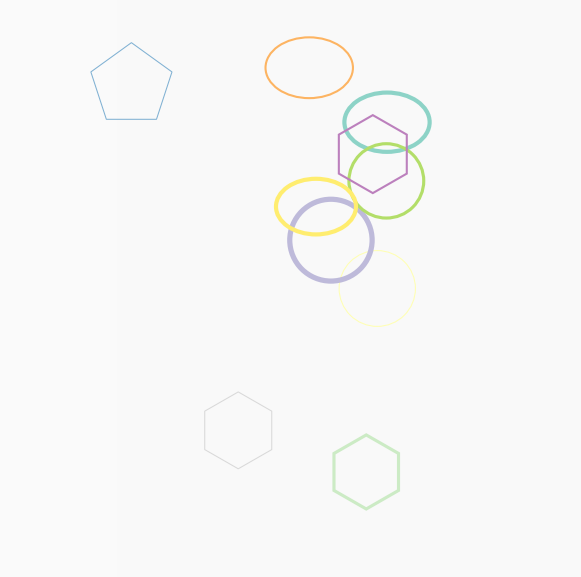[{"shape": "oval", "thickness": 2, "radius": 0.37, "center": [0.666, 0.788]}, {"shape": "circle", "thickness": 0.5, "radius": 0.33, "center": [0.649, 0.5]}, {"shape": "circle", "thickness": 2.5, "radius": 0.35, "center": [0.569, 0.583]}, {"shape": "pentagon", "thickness": 0.5, "radius": 0.37, "center": [0.226, 0.852]}, {"shape": "oval", "thickness": 1, "radius": 0.38, "center": [0.532, 0.882]}, {"shape": "circle", "thickness": 1.5, "radius": 0.32, "center": [0.665, 0.686]}, {"shape": "hexagon", "thickness": 0.5, "radius": 0.33, "center": [0.41, 0.254]}, {"shape": "hexagon", "thickness": 1, "radius": 0.34, "center": [0.641, 0.732]}, {"shape": "hexagon", "thickness": 1.5, "radius": 0.32, "center": [0.63, 0.182]}, {"shape": "oval", "thickness": 2, "radius": 0.34, "center": [0.544, 0.641]}]